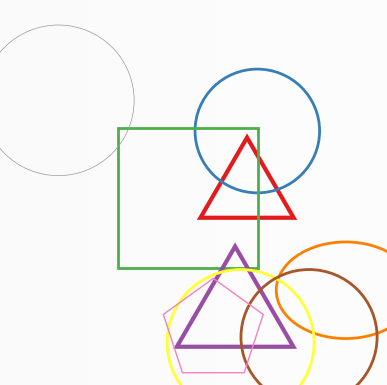[{"shape": "triangle", "thickness": 3, "radius": 0.69, "center": [0.638, 0.504]}, {"shape": "circle", "thickness": 2, "radius": 0.8, "center": [0.664, 0.66]}, {"shape": "square", "thickness": 2, "radius": 0.91, "center": [0.485, 0.485]}, {"shape": "triangle", "thickness": 3, "radius": 0.87, "center": [0.607, 0.186]}, {"shape": "oval", "thickness": 2, "radius": 0.9, "center": [0.892, 0.246]}, {"shape": "circle", "thickness": 2, "radius": 0.95, "center": [0.621, 0.11]}, {"shape": "circle", "thickness": 2, "radius": 0.88, "center": [0.798, 0.124]}, {"shape": "pentagon", "thickness": 1, "radius": 0.68, "center": [0.55, 0.141]}, {"shape": "circle", "thickness": 0.5, "radius": 0.98, "center": [0.151, 0.739]}]